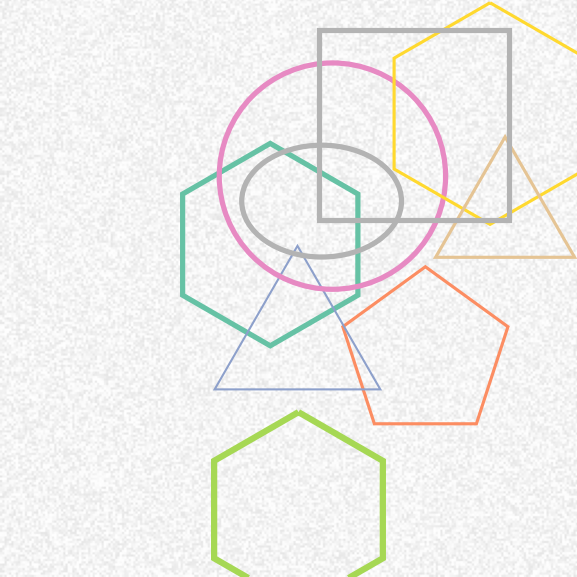[{"shape": "hexagon", "thickness": 2.5, "radius": 0.88, "center": [0.468, 0.576]}, {"shape": "pentagon", "thickness": 1.5, "radius": 0.75, "center": [0.737, 0.387]}, {"shape": "triangle", "thickness": 1, "radius": 0.83, "center": [0.515, 0.408]}, {"shape": "circle", "thickness": 2.5, "radius": 0.98, "center": [0.576, 0.694]}, {"shape": "hexagon", "thickness": 3, "radius": 0.84, "center": [0.517, 0.117]}, {"shape": "hexagon", "thickness": 1.5, "radius": 0.96, "center": [0.849, 0.802]}, {"shape": "triangle", "thickness": 1.5, "radius": 0.69, "center": [0.875, 0.623]}, {"shape": "oval", "thickness": 2.5, "radius": 0.69, "center": [0.557, 0.651]}, {"shape": "square", "thickness": 2.5, "radius": 0.82, "center": [0.717, 0.783]}]